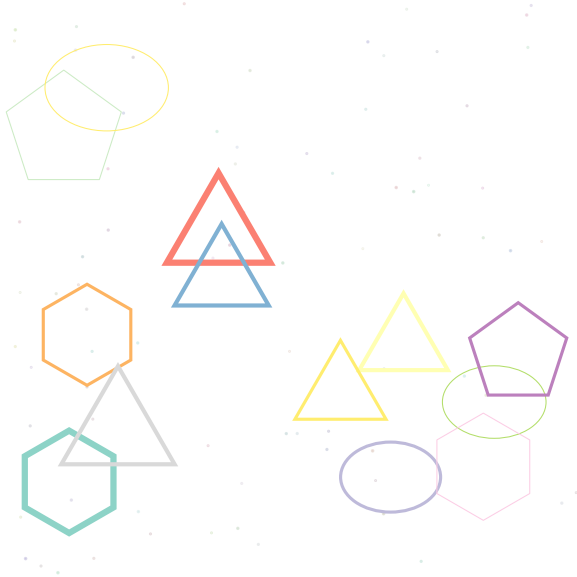[{"shape": "hexagon", "thickness": 3, "radius": 0.44, "center": [0.12, 0.165]}, {"shape": "triangle", "thickness": 2, "radius": 0.44, "center": [0.699, 0.403]}, {"shape": "oval", "thickness": 1.5, "radius": 0.43, "center": [0.676, 0.173]}, {"shape": "triangle", "thickness": 3, "radius": 0.52, "center": [0.378, 0.596]}, {"shape": "triangle", "thickness": 2, "radius": 0.47, "center": [0.384, 0.517]}, {"shape": "hexagon", "thickness": 1.5, "radius": 0.44, "center": [0.151, 0.419]}, {"shape": "oval", "thickness": 0.5, "radius": 0.45, "center": [0.856, 0.303]}, {"shape": "hexagon", "thickness": 0.5, "radius": 0.46, "center": [0.837, 0.191]}, {"shape": "triangle", "thickness": 2, "radius": 0.57, "center": [0.204, 0.252]}, {"shape": "pentagon", "thickness": 1.5, "radius": 0.44, "center": [0.897, 0.387]}, {"shape": "pentagon", "thickness": 0.5, "radius": 0.52, "center": [0.11, 0.773]}, {"shape": "triangle", "thickness": 1.5, "radius": 0.46, "center": [0.59, 0.319]}, {"shape": "oval", "thickness": 0.5, "radius": 0.53, "center": [0.185, 0.847]}]